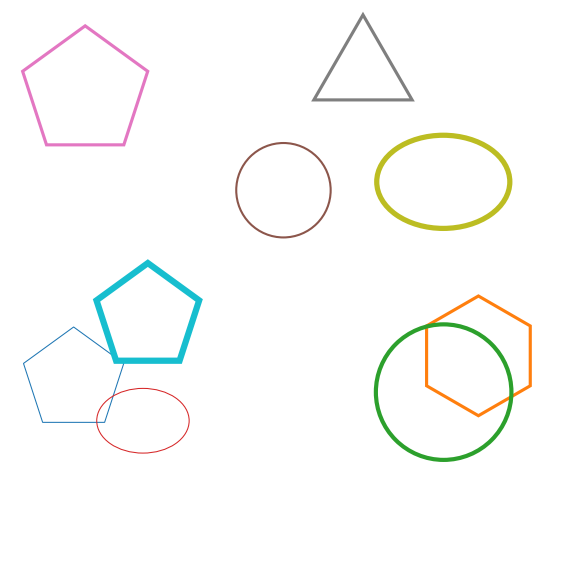[{"shape": "pentagon", "thickness": 0.5, "radius": 0.46, "center": [0.127, 0.342]}, {"shape": "hexagon", "thickness": 1.5, "radius": 0.52, "center": [0.828, 0.383]}, {"shape": "circle", "thickness": 2, "radius": 0.59, "center": [0.768, 0.32]}, {"shape": "oval", "thickness": 0.5, "radius": 0.4, "center": [0.248, 0.271]}, {"shape": "circle", "thickness": 1, "radius": 0.41, "center": [0.491, 0.67]}, {"shape": "pentagon", "thickness": 1.5, "radius": 0.57, "center": [0.147, 0.84]}, {"shape": "triangle", "thickness": 1.5, "radius": 0.49, "center": [0.629, 0.875]}, {"shape": "oval", "thickness": 2.5, "radius": 0.58, "center": [0.768, 0.684]}, {"shape": "pentagon", "thickness": 3, "radius": 0.47, "center": [0.256, 0.45]}]